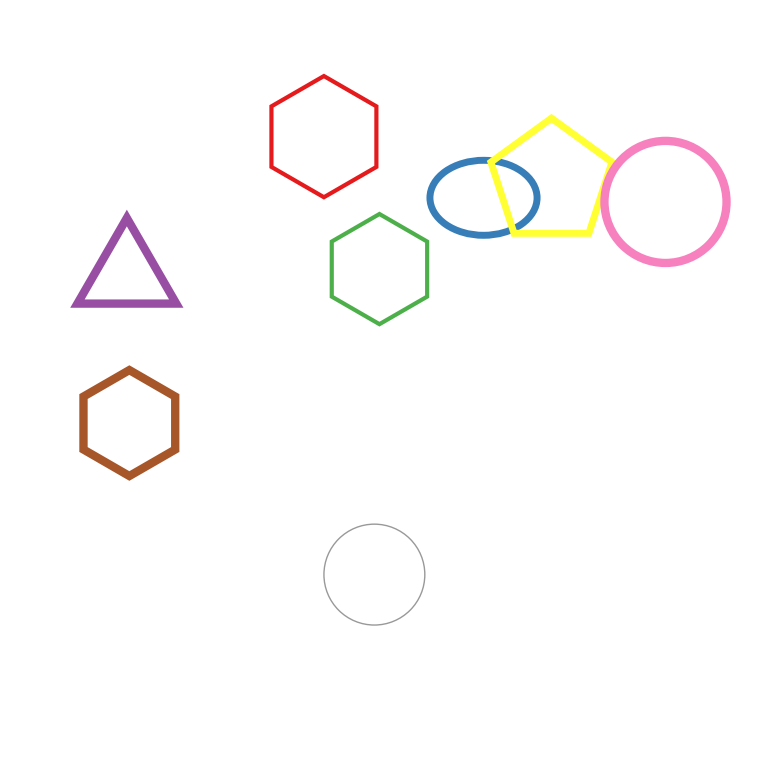[{"shape": "hexagon", "thickness": 1.5, "radius": 0.39, "center": [0.421, 0.823]}, {"shape": "oval", "thickness": 2.5, "radius": 0.35, "center": [0.628, 0.743]}, {"shape": "hexagon", "thickness": 1.5, "radius": 0.36, "center": [0.493, 0.651]}, {"shape": "triangle", "thickness": 3, "radius": 0.37, "center": [0.165, 0.643]}, {"shape": "pentagon", "thickness": 2.5, "radius": 0.41, "center": [0.716, 0.764]}, {"shape": "hexagon", "thickness": 3, "radius": 0.34, "center": [0.168, 0.451]}, {"shape": "circle", "thickness": 3, "radius": 0.4, "center": [0.864, 0.738]}, {"shape": "circle", "thickness": 0.5, "radius": 0.33, "center": [0.486, 0.254]}]